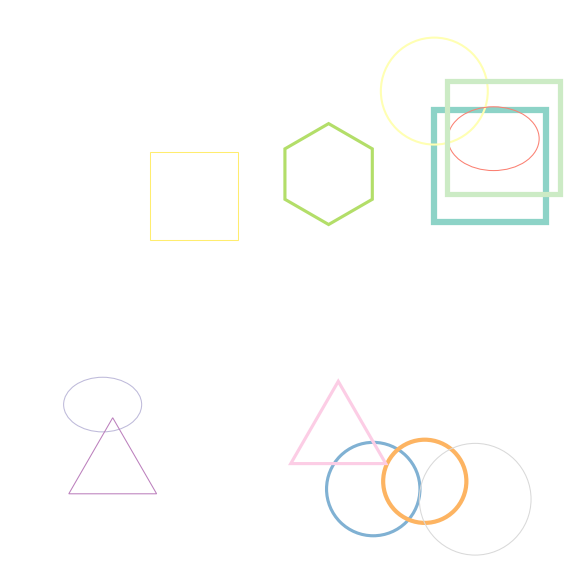[{"shape": "square", "thickness": 3, "radius": 0.48, "center": [0.848, 0.712]}, {"shape": "circle", "thickness": 1, "radius": 0.46, "center": [0.752, 0.841]}, {"shape": "oval", "thickness": 0.5, "radius": 0.34, "center": [0.178, 0.299]}, {"shape": "oval", "thickness": 0.5, "radius": 0.39, "center": [0.855, 0.759]}, {"shape": "circle", "thickness": 1.5, "radius": 0.4, "center": [0.646, 0.152]}, {"shape": "circle", "thickness": 2, "radius": 0.36, "center": [0.736, 0.166]}, {"shape": "hexagon", "thickness": 1.5, "radius": 0.44, "center": [0.569, 0.698]}, {"shape": "triangle", "thickness": 1.5, "radius": 0.47, "center": [0.586, 0.244]}, {"shape": "circle", "thickness": 0.5, "radius": 0.48, "center": [0.823, 0.135]}, {"shape": "triangle", "thickness": 0.5, "radius": 0.44, "center": [0.195, 0.188]}, {"shape": "square", "thickness": 2.5, "radius": 0.49, "center": [0.872, 0.761]}, {"shape": "square", "thickness": 0.5, "radius": 0.38, "center": [0.336, 0.66]}]